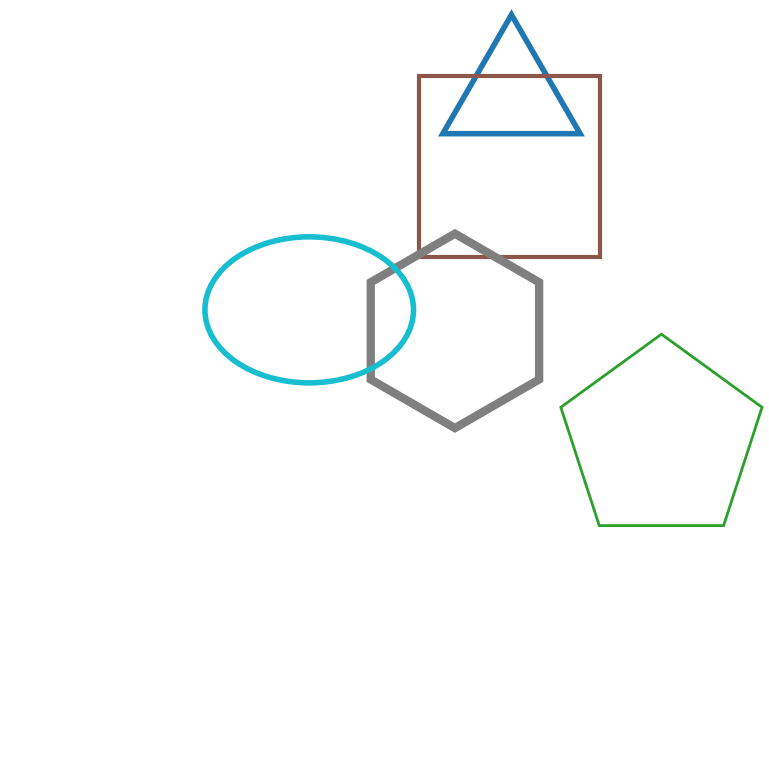[{"shape": "triangle", "thickness": 2, "radius": 0.51, "center": [0.664, 0.878]}, {"shape": "pentagon", "thickness": 1, "radius": 0.69, "center": [0.859, 0.429]}, {"shape": "square", "thickness": 1.5, "radius": 0.59, "center": [0.662, 0.783]}, {"shape": "hexagon", "thickness": 3, "radius": 0.63, "center": [0.591, 0.57]}, {"shape": "oval", "thickness": 2, "radius": 0.68, "center": [0.402, 0.598]}]